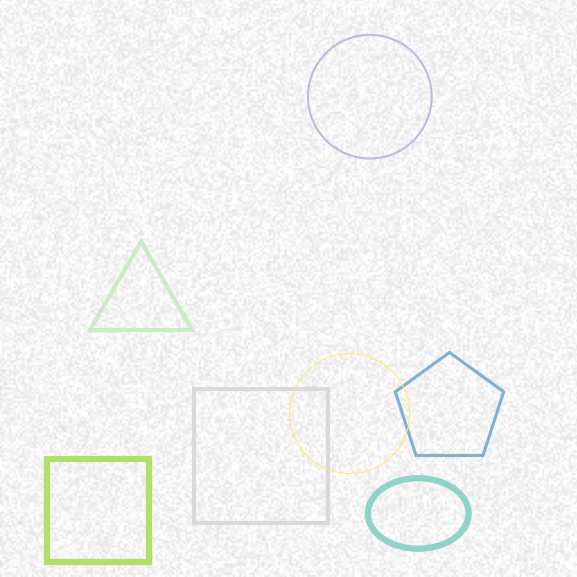[{"shape": "oval", "thickness": 3, "radius": 0.44, "center": [0.724, 0.11]}, {"shape": "circle", "thickness": 1, "radius": 0.54, "center": [0.64, 0.832]}, {"shape": "pentagon", "thickness": 1.5, "radius": 0.49, "center": [0.778, 0.29]}, {"shape": "square", "thickness": 3, "radius": 0.44, "center": [0.17, 0.115]}, {"shape": "square", "thickness": 2, "radius": 0.58, "center": [0.452, 0.209]}, {"shape": "triangle", "thickness": 2, "radius": 0.51, "center": [0.244, 0.479]}, {"shape": "circle", "thickness": 0.5, "radius": 0.52, "center": [0.605, 0.283]}]